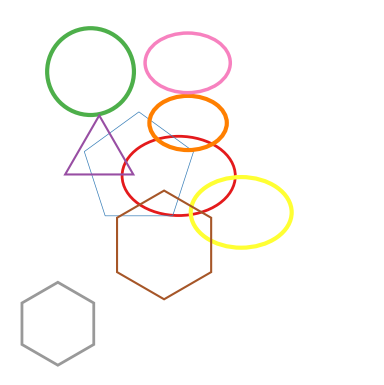[{"shape": "oval", "thickness": 2, "radius": 0.74, "center": [0.464, 0.543]}, {"shape": "pentagon", "thickness": 0.5, "radius": 0.75, "center": [0.361, 0.56]}, {"shape": "circle", "thickness": 3, "radius": 0.56, "center": [0.235, 0.814]}, {"shape": "triangle", "thickness": 1.5, "radius": 0.51, "center": [0.258, 0.598]}, {"shape": "oval", "thickness": 3, "radius": 0.5, "center": [0.489, 0.681]}, {"shape": "oval", "thickness": 3, "radius": 0.66, "center": [0.627, 0.448]}, {"shape": "hexagon", "thickness": 1.5, "radius": 0.71, "center": [0.426, 0.364]}, {"shape": "oval", "thickness": 2.5, "radius": 0.55, "center": [0.487, 0.837]}, {"shape": "hexagon", "thickness": 2, "radius": 0.54, "center": [0.15, 0.159]}]